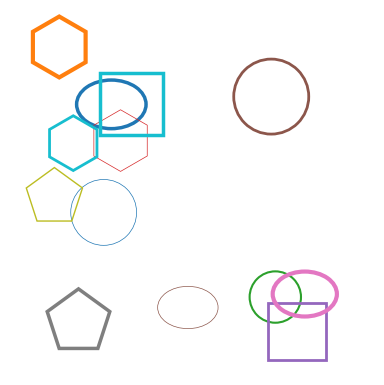[{"shape": "oval", "thickness": 2.5, "radius": 0.45, "center": [0.289, 0.729]}, {"shape": "circle", "thickness": 0.5, "radius": 0.43, "center": [0.269, 0.448]}, {"shape": "hexagon", "thickness": 3, "radius": 0.4, "center": [0.154, 0.878]}, {"shape": "circle", "thickness": 1.5, "radius": 0.33, "center": [0.715, 0.228]}, {"shape": "hexagon", "thickness": 0.5, "radius": 0.4, "center": [0.313, 0.635]}, {"shape": "square", "thickness": 2, "radius": 0.37, "center": [0.771, 0.139]}, {"shape": "oval", "thickness": 0.5, "radius": 0.39, "center": [0.488, 0.201]}, {"shape": "circle", "thickness": 2, "radius": 0.49, "center": [0.705, 0.749]}, {"shape": "oval", "thickness": 3, "radius": 0.42, "center": [0.792, 0.236]}, {"shape": "pentagon", "thickness": 2.5, "radius": 0.43, "center": [0.204, 0.164]}, {"shape": "pentagon", "thickness": 1, "radius": 0.38, "center": [0.141, 0.488]}, {"shape": "hexagon", "thickness": 2, "radius": 0.36, "center": [0.19, 0.628]}, {"shape": "square", "thickness": 2.5, "radius": 0.41, "center": [0.341, 0.73]}]